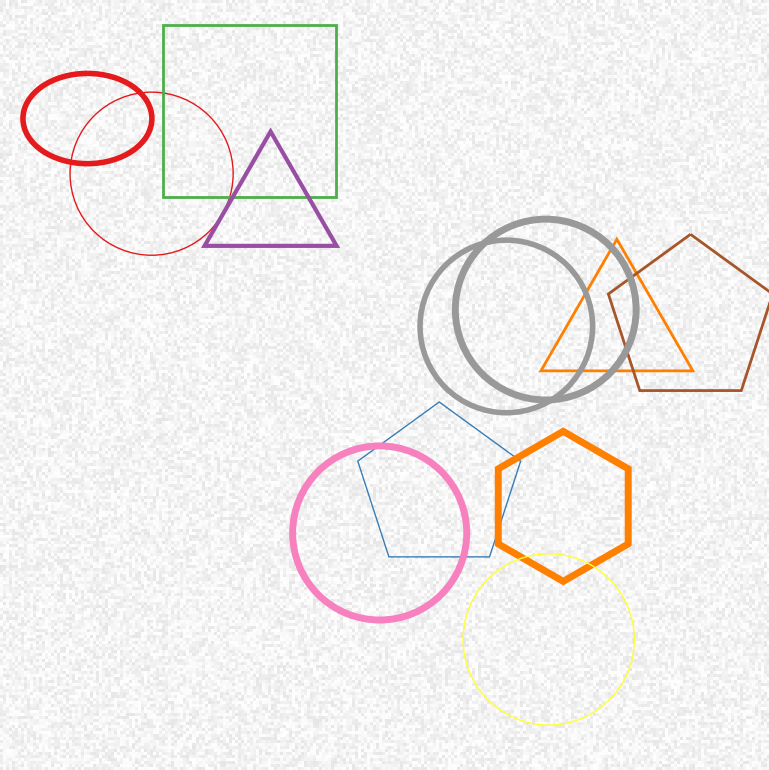[{"shape": "circle", "thickness": 0.5, "radius": 0.53, "center": [0.197, 0.774]}, {"shape": "oval", "thickness": 2, "radius": 0.42, "center": [0.114, 0.846]}, {"shape": "pentagon", "thickness": 0.5, "radius": 0.56, "center": [0.57, 0.367]}, {"shape": "square", "thickness": 1, "radius": 0.56, "center": [0.324, 0.856]}, {"shape": "triangle", "thickness": 1.5, "radius": 0.49, "center": [0.351, 0.73]}, {"shape": "triangle", "thickness": 1, "radius": 0.57, "center": [0.801, 0.575]}, {"shape": "hexagon", "thickness": 2.5, "radius": 0.49, "center": [0.731, 0.342]}, {"shape": "circle", "thickness": 0.5, "radius": 0.56, "center": [0.713, 0.17]}, {"shape": "pentagon", "thickness": 1, "radius": 0.56, "center": [0.897, 0.584]}, {"shape": "circle", "thickness": 2.5, "radius": 0.57, "center": [0.493, 0.308]}, {"shape": "circle", "thickness": 2.5, "radius": 0.59, "center": [0.709, 0.598]}, {"shape": "circle", "thickness": 2, "radius": 0.56, "center": [0.658, 0.576]}]